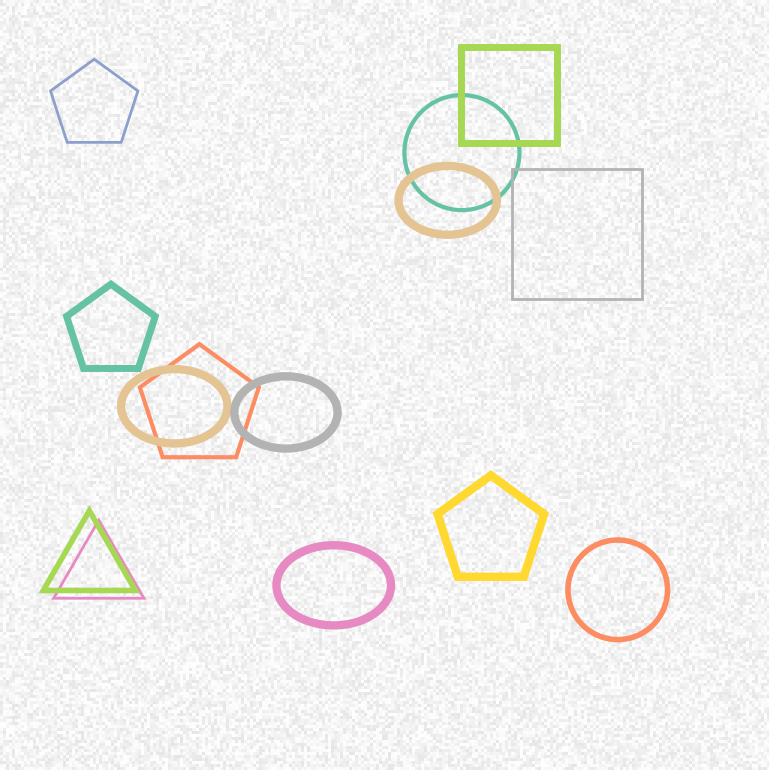[{"shape": "pentagon", "thickness": 2.5, "radius": 0.3, "center": [0.144, 0.57]}, {"shape": "circle", "thickness": 1.5, "radius": 0.37, "center": [0.6, 0.802]}, {"shape": "pentagon", "thickness": 1.5, "radius": 0.41, "center": [0.259, 0.472]}, {"shape": "circle", "thickness": 2, "radius": 0.32, "center": [0.802, 0.234]}, {"shape": "pentagon", "thickness": 1, "radius": 0.3, "center": [0.122, 0.863]}, {"shape": "oval", "thickness": 3, "radius": 0.37, "center": [0.433, 0.24]}, {"shape": "triangle", "thickness": 1, "radius": 0.34, "center": [0.128, 0.257]}, {"shape": "triangle", "thickness": 2, "radius": 0.35, "center": [0.116, 0.268]}, {"shape": "square", "thickness": 2.5, "radius": 0.31, "center": [0.661, 0.876]}, {"shape": "pentagon", "thickness": 3, "radius": 0.36, "center": [0.637, 0.31]}, {"shape": "oval", "thickness": 3, "radius": 0.32, "center": [0.581, 0.74]}, {"shape": "oval", "thickness": 3, "radius": 0.35, "center": [0.226, 0.472]}, {"shape": "square", "thickness": 1, "radius": 0.42, "center": [0.749, 0.696]}, {"shape": "oval", "thickness": 3, "radius": 0.34, "center": [0.371, 0.464]}]